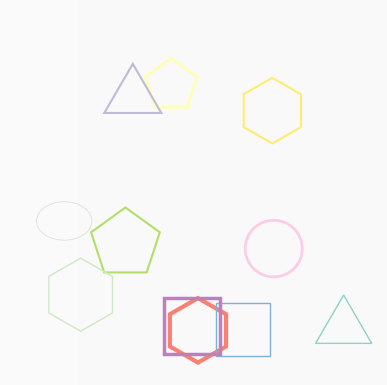[{"shape": "triangle", "thickness": 1, "radius": 0.42, "center": [0.887, 0.15]}, {"shape": "pentagon", "thickness": 2, "radius": 0.35, "center": [0.442, 0.778]}, {"shape": "triangle", "thickness": 1.5, "radius": 0.42, "center": [0.343, 0.749]}, {"shape": "hexagon", "thickness": 3, "radius": 0.42, "center": [0.511, 0.142]}, {"shape": "square", "thickness": 1, "radius": 0.34, "center": [0.627, 0.144]}, {"shape": "pentagon", "thickness": 1.5, "radius": 0.47, "center": [0.324, 0.368]}, {"shape": "circle", "thickness": 2, "radius": 0.37, "center": [0.706, 0.354]}, {"shape": "oval", "thickness": 0.5, "radius": 0.36, "center": [0.166, 0.426]}, {"shape": "square", "thickness": 2.5, "radius": 0.36, "center": [0.496, 0.154]}, {"shape": "hexagon", "thickness": 1, "radius": 0.47, "center": [0.208, 0.235]}, {"shape": "hexagon", "thickness": 1.5, "radius": 0.43, "center": [0.703, 0.713]}]